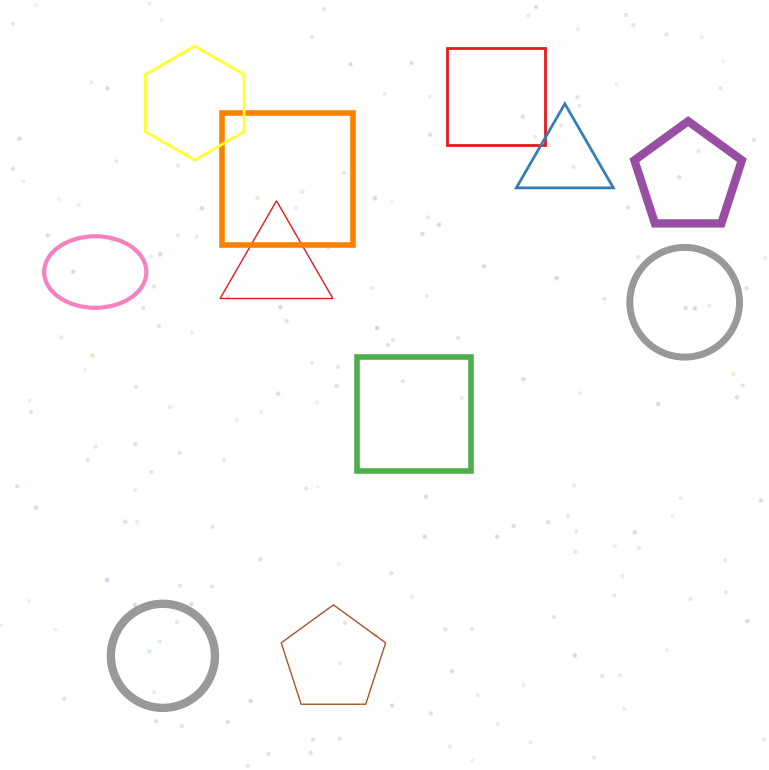[{"shape": "square", "thickness": 1, "radius": 0.32, "center": [0.644, 0.875]}, {"shape": "triangle", "thickness": 0.5, "radius": 0.42, "center": [0.359, 0.655]}, {"shape": "triangle", "thickness": 1, "radius": 0.36, "center": [0.734, 0.792]}, {"shape": "square", "thickness": 2, "radius": 0.37, "center": [0.538, 0.462]}, {"shape": "pentagon", "thickness": 3, "radius": 0.37, "center": [0.894, 0.769]}, {"shape": "square", "thickness": 2, "radius": 0.43, "center": [0.373, 0.767]}, {"shape": "hexagon", "thickness": 1, "radius": 0.37, "center": [0.253, 0.866]}, {"shape": "pentagon", "thickness": 0.5, "radius": 0.36, "center": [0.433, 0.143]}, {"shape": "oval", "thickness": 1.5, "radius": 0.33, "center": [0.124, 0.647]}, {"shape": "circle", "thickness": 2.5, "radius": 0.36, "center": [0.889, 0.607]}, {"shape": "circle", "thickness": 3, "radius": 0.34, "center": [0.212, 0.148]}]